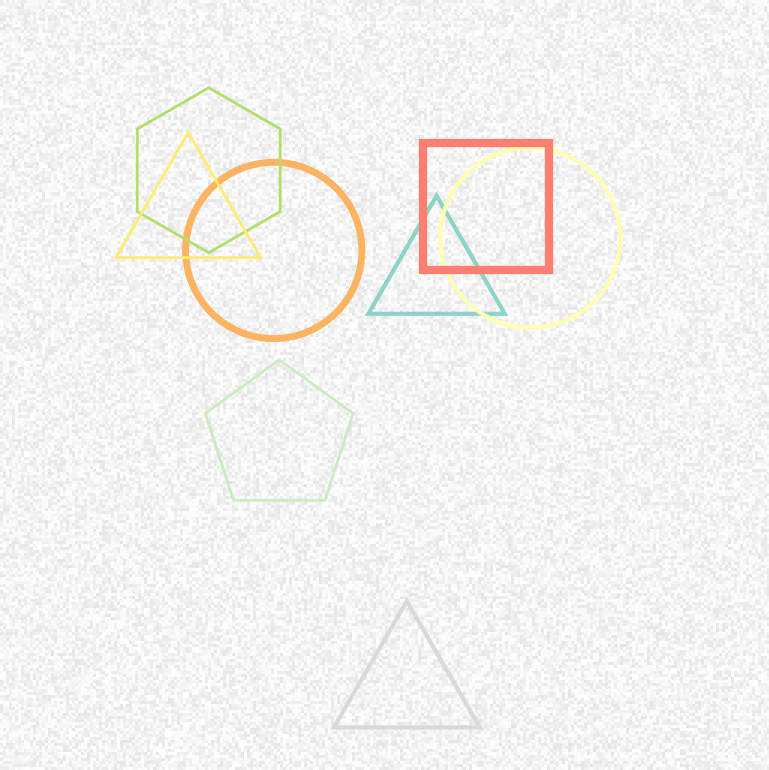[{"shape": "triangle", "thickness": 1.5, "radius": 0.51, "center": [0.567, 0.644]}, {"shape": "circle", "thickness": 1.5, "radius": 0.58, "center": [0.689, 0.691]}, {"shape": "square", "thickness": 3, "radius": 0.41, "center": [0.631, 0.732]}, {"shape": "circle", "thickness": 2.5, "radius": 0.57, "center": [0.356, 0.675]}, {"shape": "hexagon", "thickness": 1, "radius": 0.54, "center": [0.271, 0.779]}, {"shape": "triangle", "thickness": 1.5, "radius": 0.55, "center": [0.528, 0.11]}, {"shape": "pentagon", "thickness": 1, "radius": 0.5, "center": [0.363, 0.432]}, {"shape": "triangle", "thickness": 1, "radius": 0.54, "center": [0.244, 0.72]}]